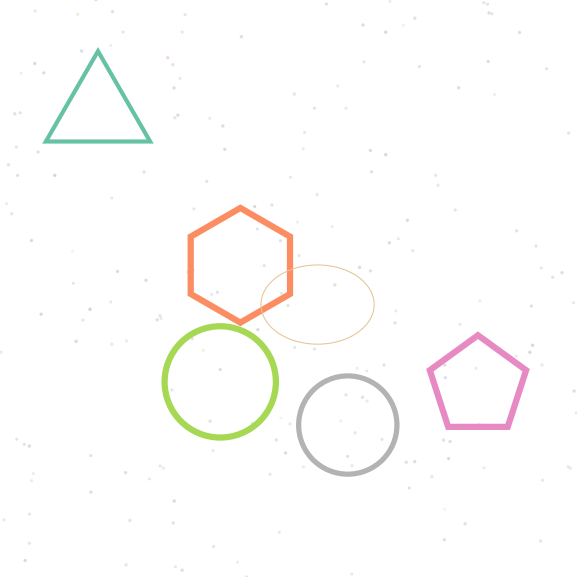[{"shape": "triangle", "thickness": 2, "radius": 0.52, "center": [0.17, 0.806]}, {"shape": "hexagon", "thickness": 3, "radius": 0.5, "center": [0.416, 0.54]}, {"shape": "pentagon", "thickness": 3, "radius": 0.44, "center": [0.828, 0.331]}, {"shape": "circle", "thickness": 3, "radius": 0.48, "center": [0.381, 0.338]}, {"shape": "oval", "thickness": 0.5, "radius": 0.49, "center": [0.55, 0.472]}, {"shape": "circle", "thickness": 2.5, "radius": 0.43, "center": [0.602, 0.263]}]